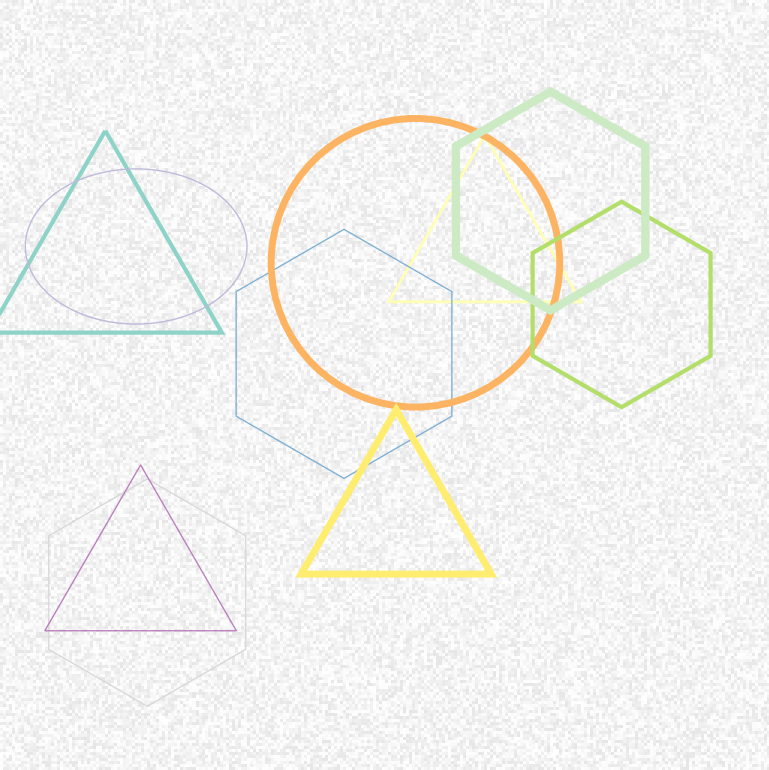[{"shape": "triangle", "thickness": 1.5, "radius": 0.87, "center": [0.137, 0.655]}, {"shape": "triangle", "thickness": 1, "radius": 0.72, "center": [0.63, 0.68]}, {"shape": "oval", "thickness": 0.5, "radius": 0.72, "center": [0.177, 0.68]}, {"shape": "hexagon", "thickness": 0.5, "radius": 0.81, "center": [0.447, 0.54]}, {"shape": "circle", "thickness": 2.5, "radius": 0.94, "center": [0.54, 0.659]}, {"shape": "hexagon", "thickness": 1.5, "radius": 0.67, "center": [0.807, 0.605]}, {"shape": "hexagon", "thickness": 0.5, "radius": 0.74, "center": [0.191, 0.23]}, {"shape": "triangle", "thickness": 0.5, "radius": 0.72, "center": [0.183, 0.253]}, {"shape": "hexagon", "thickness": 3, "radius": 0.71, "center": [0.715, 0.739]}, {"shape": "triangle", "thickness": 2.5, "radius": 0.71, "center": [0.515, 0.326]}]